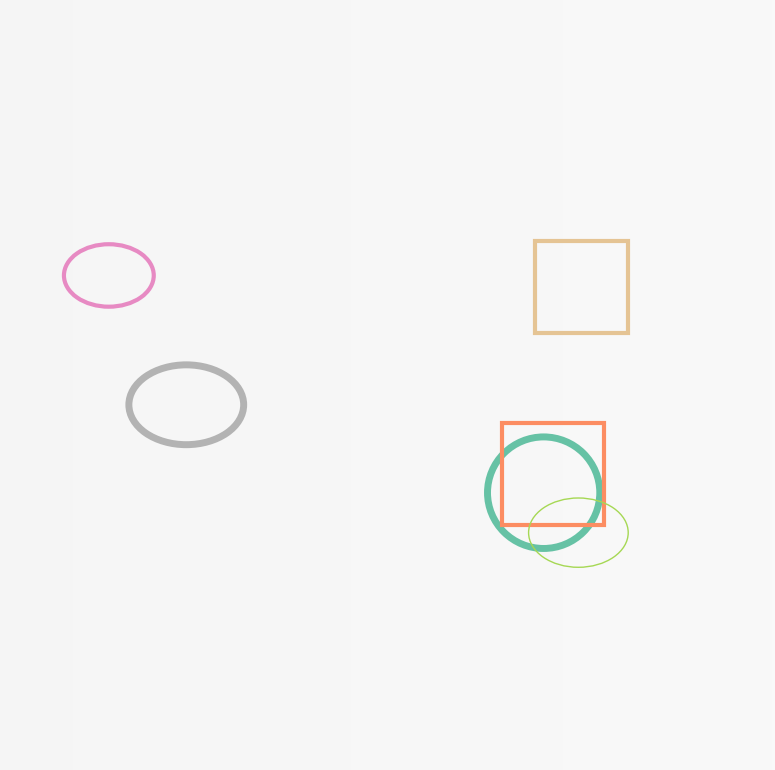[{"shape": "circle", "thickness": 2.5, "radius": 0.36, "center": [0.701, 0.36]}, {"shape": "square", "thickness": 1.5, "radius": 0.33, "center": [0.713, 0.384]}, {"shape": "oval", "thickness": 1.5, "radius": 0.29, "center": [0.14, 0.642]}, {"shape": "oval", "thickness": 0.5, "radius": 0.32, "center": [0.746, 0.308]}, {"shape": "square", "thickness": 1.5, "radius": 0.3, "center": [0.751, 0.627]}, {"shape": "oval", "thickness": 2.5, "radius": 0.37, "center": [0.24, 0.474]}]